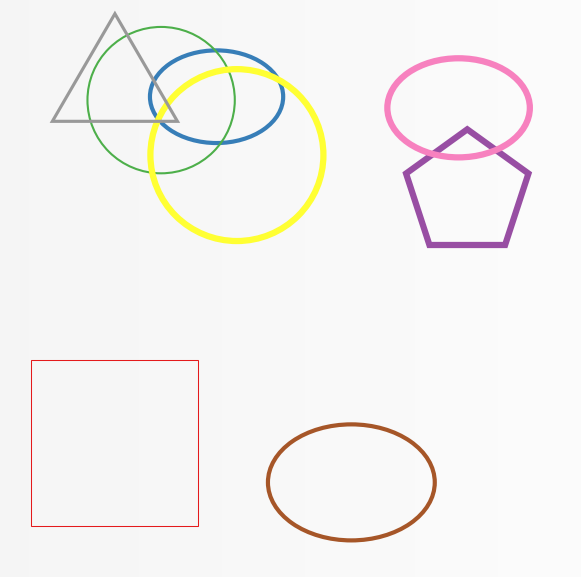[{"shape": "square", "thickness": 0.5, "radius": 0.72, "center": [0.198, 0.232]}, {"shape": "oval", "thickness": 2, "radius": 0.57, "center": [0.373, 0.832]}, {"shape": "circle", "thickness": 1, "radius": 0.63, "center": [0.277, 0.826]}, {"shape": "pentagon", "thickness": 3, "radius": 0.55, "center": [0.804, 0.664]}, {"shape": "circle", "thickness": 3, "radius": 0.74, "center": [0.408, 0.731]}, {"shape": "oval", "thickness": 2, "radius": 0.72, "center": [0.604, 0.164]}, {"shape": "oval", "thickness": 3, "radius": 0.61, "center": [0.789, 0.812]}, {"shape": "triangle", "thickness": 1.5, "radius": 0.62, "center": [0.198, 0.851]}]